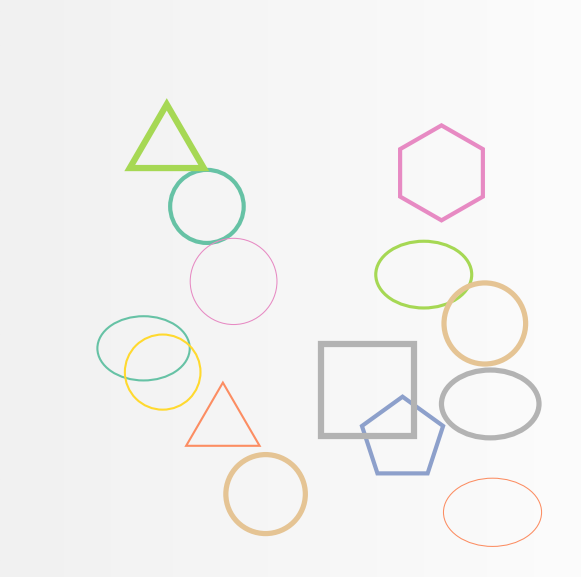[{"shape": "oval", "thickness": 1, "radius": 0.4, "center": [0.247, 0.396]}, {"shape": "circle", "thickness": 2, "radius": 0.32, "center": [0.356, 0.642]}, {"shape": "oval", "thickness": 0.5, "radius": 0.42, "center": [0.847, 0.112]}, {"shape": "triangle", "thickness": 1, "radius": 0.36, "center": [0.383, 0.264]}, {"shape": "pentagon", "thickness": 2, "radius": 0.37, "center": [0.693, 0.239]}, {"shape": "hexagon", "thickness": 2, "radius": 0.41, "center": [0.76, 0.7]}, {"shape": "circle", "thickness": 0.5, "radius": 0.37, "center": [0.402, 0.512]}, {"shape": "triangle", "thickness": 3, "radius": 0.37, "center": [0.287, 0.745]}, {"shape": "oval", "thickness": 1.5, "radius": 0.41, "center": [0.729, 0.524]}, {"shape": "circle", "thickness": 1, "radius": 0.33, "center": [0.28, 0.355]}, {"shape": "circle", "thickness": 2.5, "radius": 0.35, "center": [0.834, 0.439]}, {"shape": "circle", "thickness": 2.5, "radius": 0.34, "center": [0.457, 0.144]}, {"shape": "oval", "thickness": 2.5, "radius": 0.42, "center": [0.843, 0.3]}, {"shape": "square", "thickness": 3, "radius": 0.4, "center": [0.633, 0.324]}]